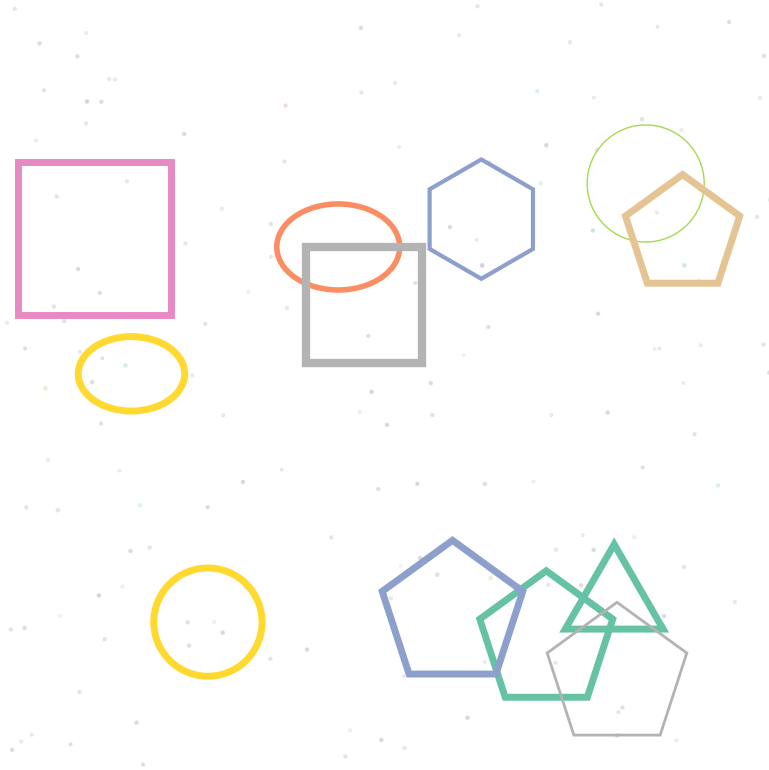[{"shape": "triangle", "thickness": 2.5, "radius": 0.37, "center": [0.798, 0.22]}, {"shape": "pentagon", "thickness": 2.5, "radius": 0.45, "center": [0.709, 0.168]}, {"shape": "oval", "thickness": 2, "radius": 0.4, "center": [0.439, 0.679]}, {"shape": "pentagon", "thickness": 2.5, "radius": 0.48, "center": [0.588, 0.202]}, {"shape": "hexagon", "thickness": 1.5, "radius": 0.39, "center": [0.625, 0.715]}, {"shape": "square", "thickness": 2.5, "radius": 0.5, "center": [0.123, 0.69]}, {"shape": "circle", "thickness": 0.5, "radius": 0.38, "center": [0.839, 0.762]}, {"shape": "oval", "thickness": 2.5, "radius": 0.35, "center": [0.171, 0.515]}, {"shape": "circle", "thickness": 2.5, "radius": 0.35, "center": [0.27, 0.192]}, {"shape": "pentagon", "thickness": 2.5, "radius": 0.39, "center": [0.886, 0.695]}, {"shape": "square", "thickness": 3, "radius": 0.38, "center": [0.473, 0.604]}, {"shape": "pentagon", "thickness": 1, "radius": 0.48, "center": [0.801, 0.122]}]